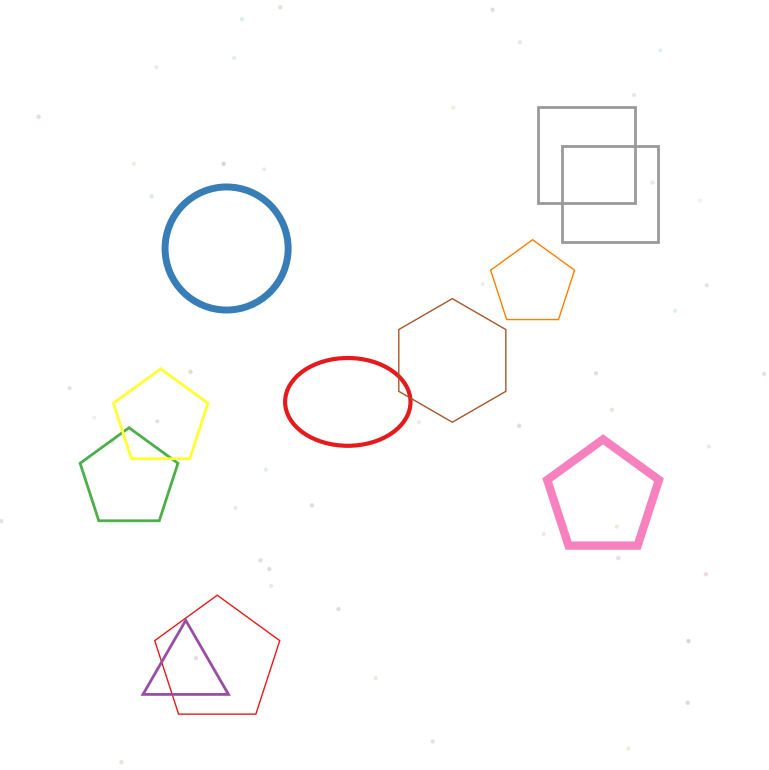[{"shape": "pentagon", "thickness": 0.5, "radius": 0.43, "center": [0.282, 0.142]}, {"shape": "oval", "thickness": 1.5, "radius": 0.41, "center": [0.452, 0.478]}, {"shape": "circle", "thickness": 2.5, "radius": 0.4, "center": [0.294, 0.677]}, {"shape": "pentagon", "thickness": 1, "radius": 0.33, "center": [0.168, 0.378]}, {"shape": "triangle", "thickness": 1, "radius": 0.32, "center": [0.241, 0.13]}, {"shape": "pentagon", "thickness": 0.5, "radius": 0.29, "center": [0.692, 0.631]}, {"shape": "pentagon", "thickness": 1, "radius": 0.32, "center": [0.209, 0.456]}, {"shape": "hexagon", "thickness": 0.5, "radius": 0.4, "center": [0.587, 0.532]}, {"shape": "pentagon", "thickness": 3, "radius": 0.38, "center": [0.783, 0.353]}, {"shape": "square", "thickness": 1, "radius": 0.31, "center": [0.762, 0.799]}, {"shape": "square", "thickness": 1, "radius": 0.31, "center": [0.792, 0.748]}]